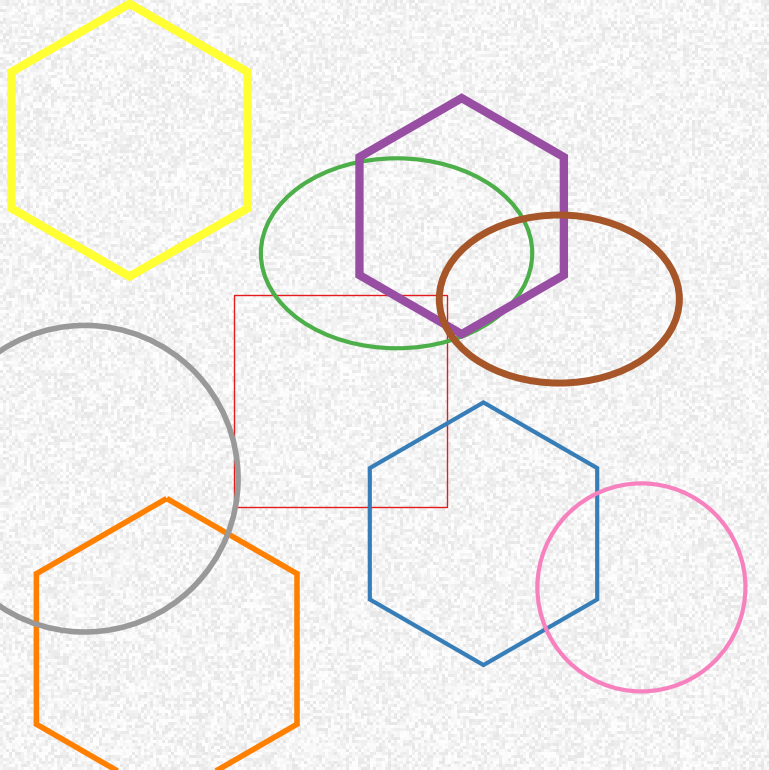[{"shape": "square", "thickness": 0.5, "radius": 0.69, "center": [0.443, 0.479]}, {"shape": "hexagon", "thickness": 1.5, "radius": 0.85, "center": [0.628, 0.307]}, {"shape": "oval", "thickness": 1.5, "radius": 0.88, "center": [0.515, 0.671]}, {"shape": "hexagon", "thickness": 3, "radius": 0.77, "center": [0.6, 0.719]}, {"shape": "hexagon", "thickness": 2, "radius": 0.98, "center": [0.216, 0.157]}, {"shape": "hexagon", "thickness": 3, "radius": 0.89, "center": [0.168, 0.818]}, {"shape": "oval", "thickness": 2.5, "radius": 0.78, "center": [0.726, 0.612]}, {"shape": "circle", "thickness": 1.5, "radius": 0.68, "center": [0.833, 0.237]}, {"shape": "circle", "thickness": 2, "radius": 1.0, "center": [0.11, 0.378]}]